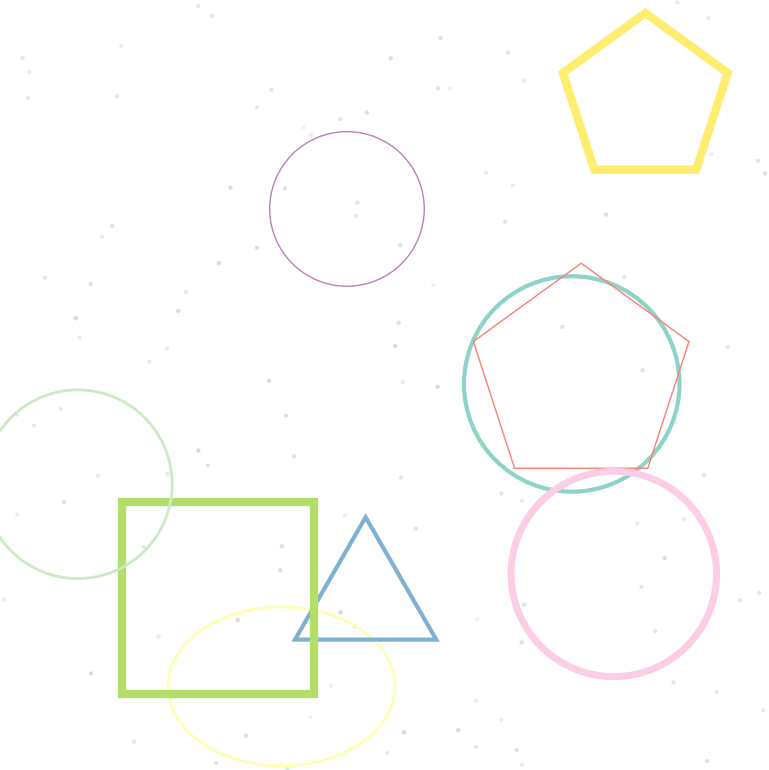[{"shape": "circle", "thickness": 1.5, "radius": 0.7, "center": [0.743, 0.501]}, {"shape": "oval", "thickness": 1, "radius": 0.74, "center": [0.366, 0.109]}, {"shape": "pentagon", "thickness": 0.5, "radius": 0.74, "center": [0.755, 0.511]}, {"shape": "triangle", "thickness": 1.5, "radius": 0.53, "center": [0.475, 0.222]}, {"shape": "square", "thickness": 3, "radius": 0.62, "center": [0.283, 0.224]}, {"shape": "circle", "thickness": 2.5, "radius": 0.67, "center": [0.797, 0.255]}, {"shape": "circle", "thickness": 0.5, "radius": 0.5, "center": [0.451, 0.729]}, {"shape": "circle", "thickness": 1, "radius": 0.61, "center": [0.101, 0.371]}, {"shape": "pentagon", "thickness": 3, "radius": 0.56, "center": [0.838, 0.871]}]